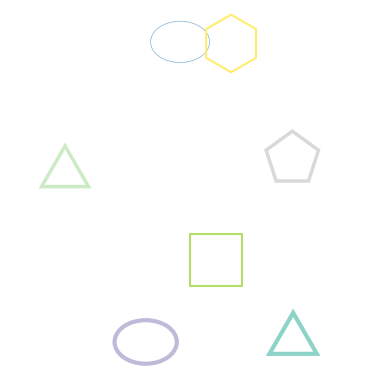[{"shape": "triangle", "thickness": 3, "radius": 0.36, "center": [0.761, 0.116]}, {"shape": "oval", "thickness": 3, "radius": 0.4, "center": [0.378, 0.112]}, {"shape": "oval", "thickness": 0.5, "radius": 0.38, "center": [0.468, 0.891]}, {"shape": "square", "thickness": 1.5, "radius": 0.34, "center": [0.562, 0.324]}, {"shape": "pentagon", "thickness": 2.5, "radius": 0.36, "center": [0.759, 0.588]}, {"shape": "triangle", "thickness": 2.5, "radius": 0.35, "center": [0.169, 0.55]}, {"shape": "hexagon", "thickness": 1.5, "radius": 0.37, "center": [0.6, 0.887]}]